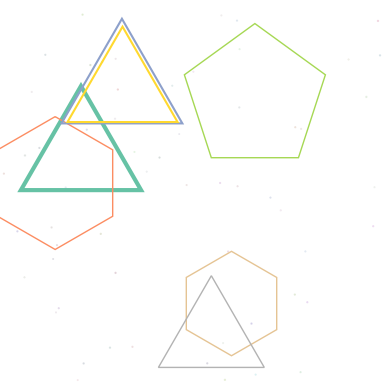[{"shape": "triangle", "thickness": 3, "radius": 0.9, "center": [0.21, 0.596]}, {"shape": "hexagon", "thickness": 1, "radius": 0.86, "center": [0.143, 0.525]}, {"shape": "triangle", "thickness": 1.5, "radius": 0.91, "center": [0.317, 0.77]}, {"shape": "pentagon", "thickness": 1, "radius": 0.96, "center": [0.662, 0.746]}, {"shape": "triangle", "thickness": 1.5, "radius": 0.83, "center": [0.318, 0.766]}, {"shape": "hexagon", "thickness": 1, "radius": 0.68, "center": [0.601, 0.212]}, {"shape": "triangle", "thickness": 1, "radius": 0.79, "center": [0.549, 0.125]}]